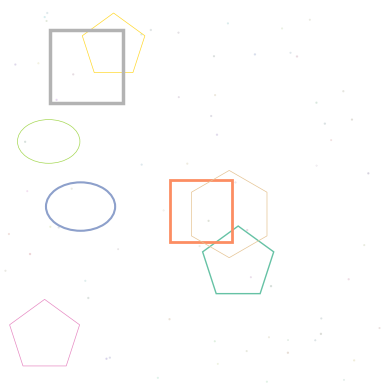[{"shape": "pentagon", "thickness": 1, "radius": 0.49, "center": [0.619, 0.316]}, {"shape": "square", "thickness": 2, "radius": 0.4, "center": [0.521, 0.452]}, {"shape": "oval", "thickness": 1.5, "radius": 0.45, "center": [0.209, 0.463]}, {"shape": "pentagon", "thickness": 0.5, "radius": 0.48, "center": [0.116, 0.127]}, {"shape": "oval", "thickness": 0.5, "radius": 0.41, "center": [0.126, 0.633]}, {"shape": "pentagon", "thickness": 0.5, "radius": 0.43, "center": [0.295, 0.881]}, {"shape": "hexagon", "thickness": 0.5, "radius": 0.57, "center": [0.595, 0.444]}, {"shape": "square", "thickness": 2.5, "radius": 0.47, "center": [0.224, 0.828]}]